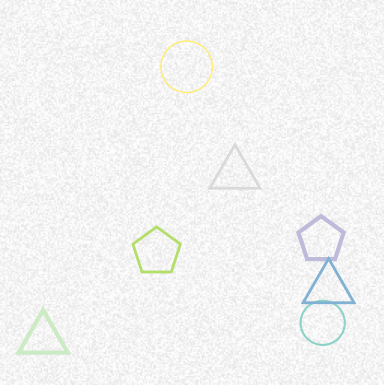[{"shape": "circle", "thickness": 1.5, "radius": 0.29, "center": [0.838, 0.161]}, {"shape": "pentagon", "thickness": 3, "radius": 0.31, "center": [0.834, 0.377]}, {"shape": "triangle", "thickness": 2, "radius": 0.38, "center": [0.854, 0.252]}, {"shape": "pentagon", "thickness": 2, "radius": 0.32, "center": [0.407, 0.346]}, {"shape": "triangle", "thickness": 2, "radius": 0.38, "center": [0.61, 0.549]}, {"shape": "triangle", "thickness": 3, "radius": 0.37, "center": [0.112, 0.121]}, {"shape": "circle", "thickness": 1, "radius": 0.33, "center": [0.485, 0.827]}]